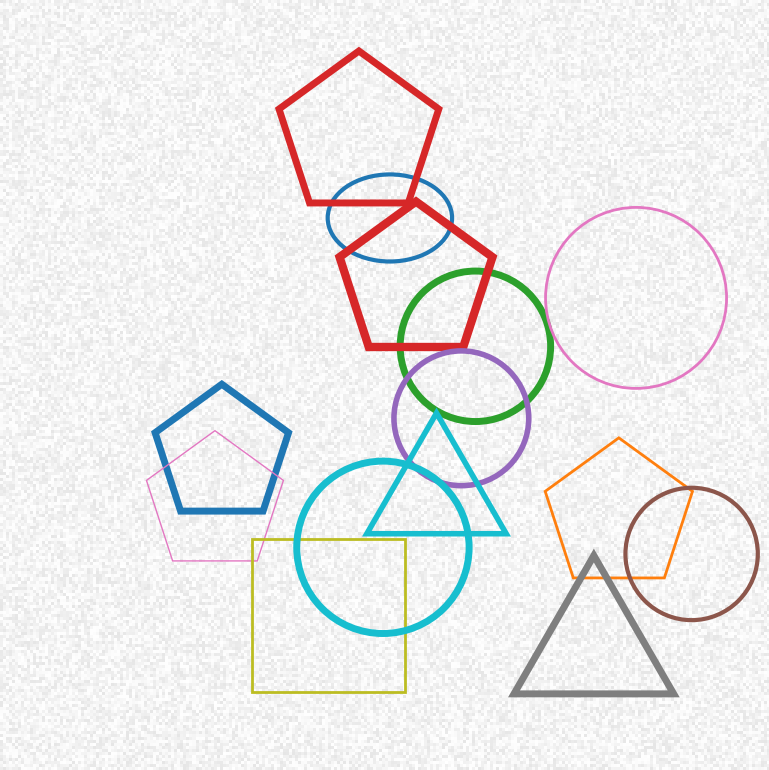[{"shape": "oval", "thickness": 1.5, "radius": 0.4, "center": [0.506, 0.717]}, {"shape": "pentagon", "thickness": 2.5, "radius": 0.46, "center": [0.288, 0.41]}, {"shape": "pentagon", "thickness": 1, "radius": 0.5, "center": [0.804, 0.331]}, {"shape": "circle", "thickness": 2.5, "radius": 0.49, "center": [0.617, 0.55]}, {"shape": "pentagon", "thickness": 2.5, "radius": 0.55, "center": [0.466, 0.825]}, {"shape": "pentagon", "thickness": 3, "radius": 0.52, "center": [0.54, 0.634]}, {"shape": "circle", "thickness": 2, "radius": 0.44, "center": [0.599, 0.457]}, {"shape": "circle", "thickness": 1.5, "radius": 0.43, "center": [0.898, 0.281]}, {"shape": "circle", "thickness": 1, "radius": 0.59, "center": [0.826, 0.613]}, {"shape": "pentagon", "thickness": 0.5, "radius": 0.47, "center": [0.279, 0.347]}, {"shape": "triangle", "thickness": 2.5, "radius": 0.6, "center": [0.771, 0.159]}, {"shape": "square", "thickness": 1, "radius": 0.5, "center": [0.427, 0.2]}, {"shape": "circle", "thickness": 2.5, "radius": 0.56, "center": [0.497, 0.289]}, {"shape": "triangle", "thickness": 2, "radius": 0.52, "center": [0.567, 0.359]}]